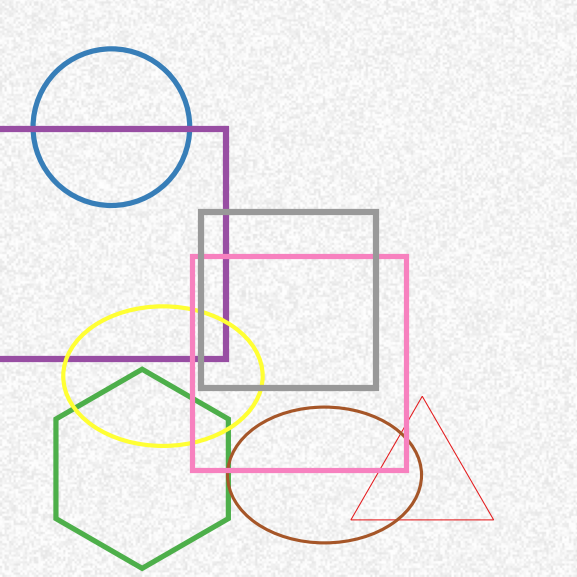[{"shape": "triangle", "thickness": 0.5, "radius": 0.71, "center": [0.731, 0.17]}, {"shape": "circle", "thickness": 2.5, "radius": 0.68, "center": [0.193, 0.779]}, {"shape": "hexagon", "thickness": 2.5, "radius": 0.86, "center": [0.246, 0.187]}, {"shape": "square", "thickness": 3, "radius": 1.0, "center": [0.192, 0.577]}, {"shape": "oval", "thickness": 2, "radius": 0.86, "center": [0.282, 0.348]}, {"shape": "oval", "thickness": 1.5, "radius": 0.84, "center": [0.562, 0.177]}, {"shape": "square", "thickness": 2.5, "radius": 0.93, "center": [0.518, 0.371]}, {"shape": "square", "thickness": 3, "radius": 0.76, "center": [0.5, 0.48]}]